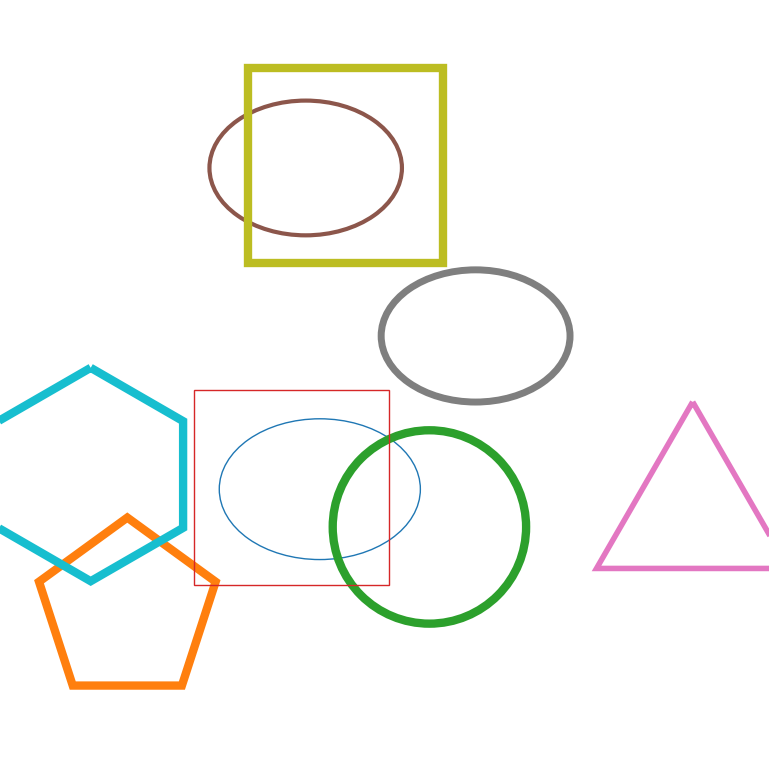[{"shape": "oval", "thickness": 0.5, "radius": 0.65, "center": [0.415, 0.365]}, {"shape": "pentagon", "thickness": 3, "radius": 0.6, "center": [0.165, 0.207]}, {"shape": "circle", "thickness": 3, "radius": 0.63, "center": [0.558, 0.316]}, {"shape": "square", "thickness": 0.5, "radius": 0.63, "center": [0.379, 0.367]}, {"shape": "oval", "thickness": 1.5, "radius": 0.62, "center": [0.397, 0.782]}, {"shape": "triangle", "thickness": 2, "radius": 0.72, "center": [0.9, 0.334]}, {"shape": "oval", "thickness": 2.5, "radius": 0.61, "center": [0.618, 0.564]}, {"shape": "square", "thickness": 3, "radius": 0.63, "center": [0.449, 0.785]}, {"shape": "hexagon", "thickness": 3, "radius": 0.69, "center": [0.118, 0.384]}]